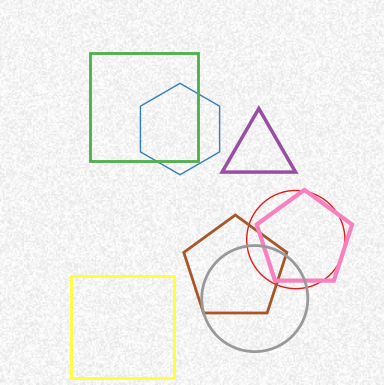[{"shape": "circle", "thickness": 1, "radius": 0.64, "center": [0.768, 0.378]}, {"shape": "hexagon", "thickness": 1, "radius": 0.59, "center": [0.468, 0.665]}, {"shape": "square", "thickness": 2, "radius": 0.7, "center": [0.373, 0.722]}, {"shape": "triangle", "thickness": 2.5, "radius": 0.55, "center": [0.672, 0.608]}, {"shape": "square", "thickness": 2, "radius": 0.67, "center": [0.319, 0.15]}, {"shape": "pentagon", "thickness": 2, "radius": 0.7, "center": [0.611, 0.301]}, {"shape": "pentagon", "thickness": 3, "radius": 0.65, "center": [0.791, 0.377]}, {"shape": "circle", "thickness": 2, "radius": 0.69, "center": [0.662, 0.224]}]